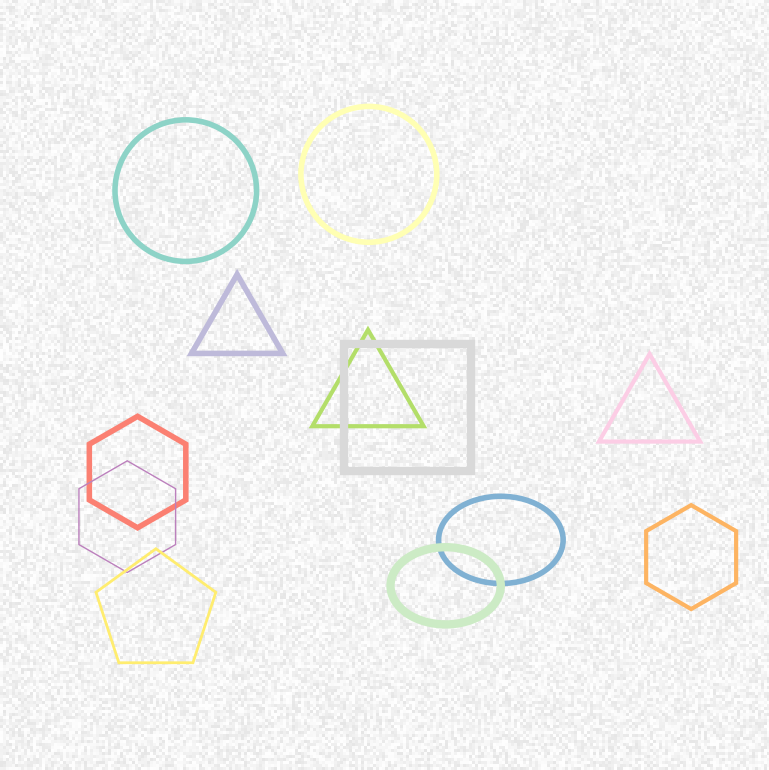[{"shape": "circle", "thickness": 2, "radius": 0.46, "center": [0.241, 0.752]}, {"shape": "circle", "thickness": 2, "radius": 0.44, "center": [0.479, 0.774]}, {"shape": "triangle", "thickness": 2, "radius": 0.34, "center": [0.308, 0.575]}, {"shape": "hexagon", "thickness": 2, "radius": 0.36, "center": [0.179, 0.387]}, {"shape": "oval", "thickness": 2, "radius": 0.4, "center": [0.65, 0.299]}, {"shape": "hexagon", "thickness": 1.5, "radius": 0.34, "center": [0.898, 0.277]}, {"shape": "triangle", "thickness": 1.5, "radius": 0.42, "center": [0.478, 0.488]}, {"shape": "triangle", "thickness": 1.5, "radius": 0.38, "center": [0.844, 0.464]}, {"shape": "square", "thickness": 3, "radius": 0.41, "center": [0.53, 0.471]}, {"shape": "hexagon", "thickness": 0.5, "radius": 0.36, "center": [0.165, 0.329]}, {"shape": "oval", "thickness": 3, "radius": 0.36, "center": [0.579, 0.239]}, {"shape": "pentagon", "thickness": 1, "radius": 0.41, "center": [0.202, 0.205]}]